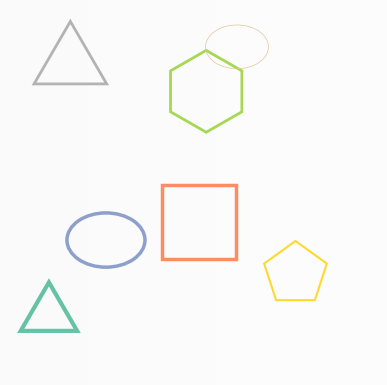[{"shape": "triangle", "thickness": 3, "radius": 0.42, "center": [0.126, 0.183]}, {"shape": "square", "thickness": 2.5, "radius": 0.48, "center": [0.514, 0.423]}, {"shape": "oval", "thickness": 2.5, "radius": 0.5, "center": [0.273, 0.377]}, {"shape": "hexagon", "thickness": 2, "radius": 0.53, "center": [0.532, 0.763]}, {"shape": "pentagon", "thickness": 1.5, "radius": 0.43, "center": [0.763, 0.289]}, {"shape": "oval", "thickness": 0.5, "radius": 0.41, "center": [0.612, 0.878]}, {"shape": "triangle", "thickness": 2, "radius": 0.54, "center": [0.182, 0.836]}]